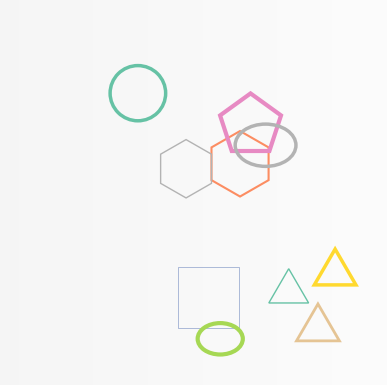[{"shape": "circle", "thickness": 2.5, "radius": 0.36, "center": [0.356, 0.758]}, {"shape": "triangle", "thickness": 1, "radius": 0.3, "center": [0.745, 0.243]}, {"shape": "hexagon", "thickness": 1.5, "radius": 0.43, "center": [0.619, 0.575]}, {"shape": "square", "thickness": 0.5, "radius": 0.39, "center": [0.539, 0.227]}, {"shape": "pentagon", "thickness": 3, "radius": 0.41, "center": [0.647, 0.675]}, {"shape": "oval", "thickness": 3, "radius": 0.29, "center": [0.568, 0.12]}, {"shape": "triangle", "thickness": 2.5, "radius": 0.31, "center": [0.865, 0.291]}, {"shape": "triangle", "thickness": 2, "radius": 0.32, "center": [0.821, 0.147]}, {"shape": "hexagon", "thickness": 1, "radius": 0.38, "center": [0.48, 0.562]}, {"shape": "oval", "thickness": 2.5, "radius": 0.39, "center": [0.685, 0.623]}]